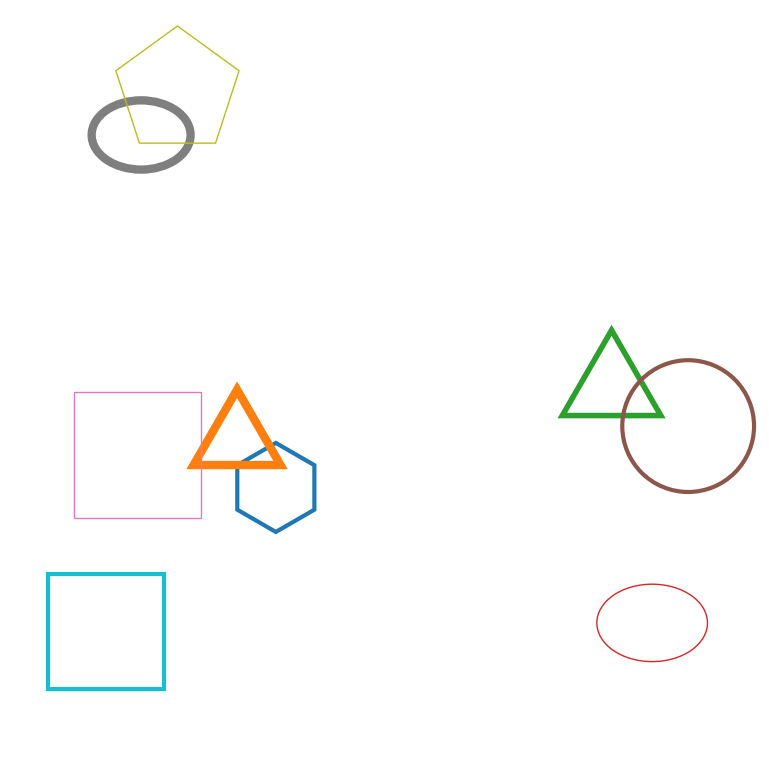[{"shape": "hexagon", "thickness": 1.5, "radius": 0.29, "center": [0.358, 0.367]}, {"shape": "triangle", "thickness": 3, "radius": 0.33, "center": [0.308, 0.429]}, {"shape": "triangle", "thickness": 2, "radius": 0.37, "center": [0.794, 0.497]}, {"shape": "oval", "thickness": 0.5, "radius": 0.36, "center": [0.847, 0.191]}, {"shape": "circle", "thickness": 1.5, "radius": 0.43, "center": [0.894, 0.447]}, {"shape": "square", "thickness": 0.5, "radius": 0.41, "center": [0.179, 0.409]}, {"shape": "oval", "thickness": 3, "radius": 0.32, "center": [0.183, 0.825]}, {"shape": "pentagon", "thickness": 0.5, "radius": 0.42, "center": [0.23, 0.882]}, {"shape": "square", "thickness": 1.5, "radius": 0.38, "center": [0.137, 0.18]}]